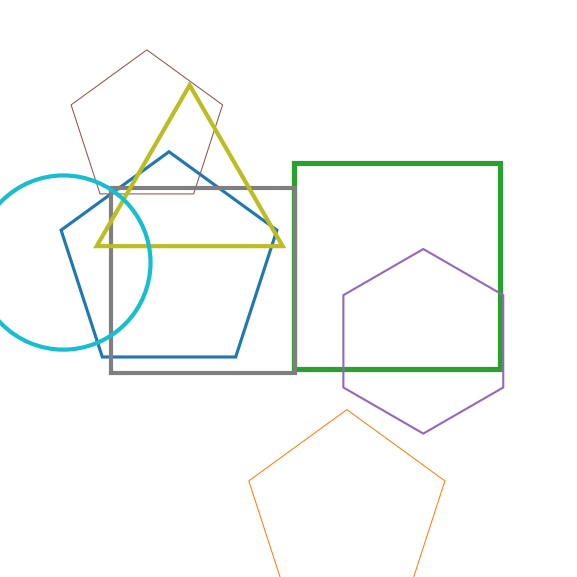[{"shape": "pentagon", "thickness": 1.5, "radius": 0.98, "center": [0.293, 0.54]}, {"shape": "pentagon", "thickness": 0.5, "radius": 0.89, "center": [0.601, 0.111]}, {"shape": "square", "thickness": 2.5, "radius": 0.89, "center": [0.688, 0.538]}, {"shape": "hexagon", "thickness": 1, "radius": 0.8, "center": [0.733, 0.408]}, {"shape": "pentagon", "thickness": 0.5, "radius": 0.69, "center": [0.254, 0.775]}, {"shape": "square", "thickness": 2, "radius": 0.8, "center": [0.352, 0.514]}, {"shape": "triangle", "thickness": 2, "radius": 0.93, "center": [0.328, 0.666]}, {"shape": "circle", "thickness": 2, "radius": 0.75, "center": [0.11, 0.545]}]